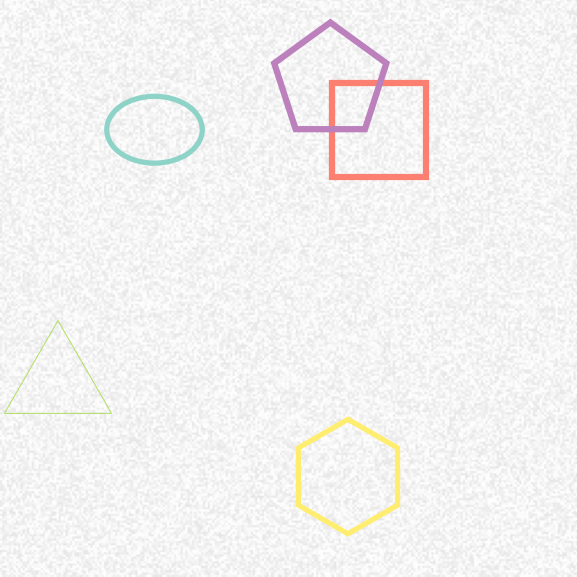[{"shape": "oval", "thickness": 2.5, "radius": 0.41, "center": [0.268, 0.775]}, {"shape": "square", "thickness": 3, "radius": 0.41, "center": [0.656, 0.774]}, {"shape": "triangle", "thickness": 0.5, "radius": 0.54, "center": [0.1, 0.337]}, {"shape": "pentagon", "thickness": 3, "radius": 0.51, "center": [0.572, 0.858]}, {"shape": "hexagon", "thickness": 2.5, "radius": 0.5, "center": [0.603, 0.174]}]